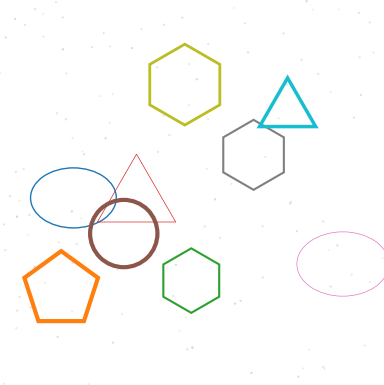[{"shape": "oval", "thickness": 1, "radius": 0.56, "center": [0.191, 0.486]}, {"shape": "pentagon", "thickness": 3, "radius": 0.5, "center": [0.159, 0.247]}, {"shape": "hexagon", "thickness": 1.5, "radius": 0.42, "center": [0.497, 0.271]}, {"shape": "triangle", "thickness": 0.5, "radius": 0.59, "center": [0.355, 0.482]}, {"shape": "circle", "thickness": 3, "radius": 0.44, "center": [0.321, 0.393]}, {"shape": "oval", "thickness": 0.5, "radius": 0.6, "center": [0.89, 0.314]}, {"shape": "hexagon", "thickness": 1.5, "radius": 0.45, "center": [0.659, 0.598]}, {"shape": "hexagon", "thickness": 2, "radius": 0.53, "center": [0.48, 0.78]}, {"shape": "triangle", "thickness": 2.5, "radius": 0.42, "center": [0.747, 0.713]}]